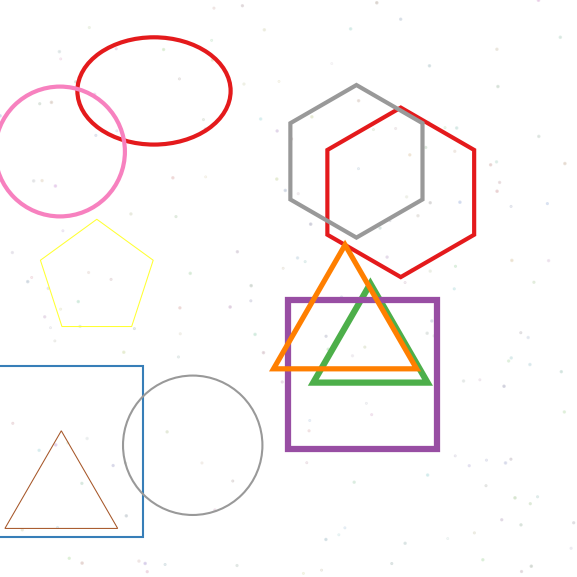[{"shape": "oval", "thickness": 2, "radius": 0.66, "center": [0.267, 0.842]}, {"shape": "hexagon", "thickness": 2, "radius": 0.73, "center": [0.694, 0.666]}, {"shape": "square", "thickness": 1, "radius": 0.74, "center": [0.1, 0.218]}, {"shape": "triangle", "thickness": 3, "radius": 0.57, "center": [0.641, 0.394]}, {"shape": "square", "thickness": 3, "radius": 0.64, "center": [0.628, 0.351]}, {"shape": "triangle", "thickness": 2.5, "radius": 0.72, "center": [0.598, 0.432]}, {"shape": "pentagon", "thickness": 0.5, "radius": 0.51, "center": [0.168, 0.517]}, {"shape": "triangle", "thickness": 0.5, "radius": 0.56, "center": [0.106, 0.14]}, {"shape": "circle", "thickness": 2, "radius": 0.56, "center": [0.104, 0.737]}, {"shape": "hexagon", "thickness": 2, "radius": 0.66, "center": [0.617, 0.72]}, {"shape": "circle", "thickness": 1, "radius": 0.6, "center": [0.334, 0.228]}]